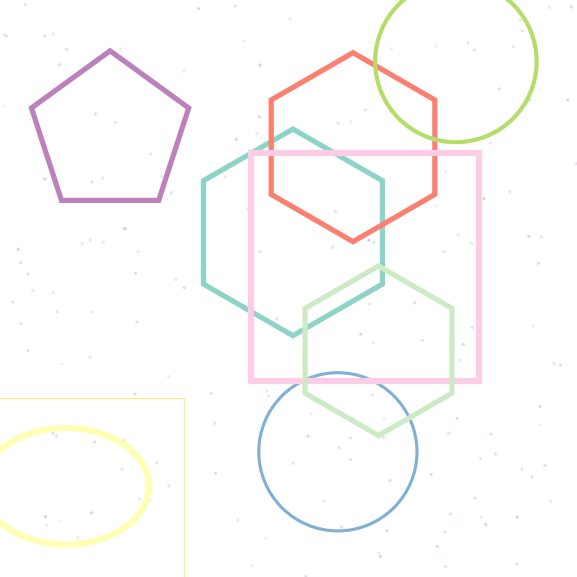[{"shape": "hexagon", "thickness": 2.5, "radius": 0.89, "center": [0.507, 0.597]}, {"shape": "oval", "thickness": 3, "radius": 0.72, "center": [0.114, 0.157]}, {"shape": "hexagon", "thickness": 2.5, "radius": 0.82, "center": [0.611, 0.744]}, {"shape": "circle", "thickness": 1.5, "radius": 0.68, "center": [0.585, 0.217]}, {"shape": "circle", "thickness": 2, "radius": 0.7, "center": [0.789, 0.893]}, {"shape": "square", "thickness": 3, "radius": 0.99, "center": [0.632, 0.537]}, {"shape": "pentagon", "thickness": 2.5, "radius": 0.72, "center": [0.191, 0.768]}, {"shape": "hexagon", "thickness": 2.5, "radius": 0.73, "center": [0.655, 0.392]}, {"shape": "square", "thickness": 0.5, "radius": 0.83, "center": [0.153, 0.144]}]